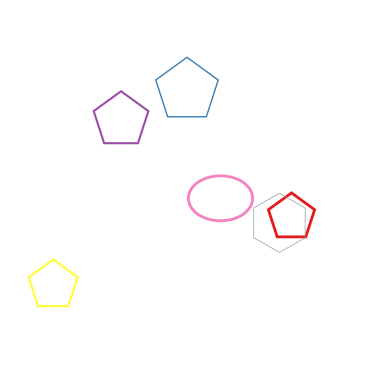[{"shape": "pentagon", "thickness": 2, "radius": 0.32, "center": [0.757, 0.436]}, {"shape": "pentagon", "thickness": 1, "radius": 0.43, "center": [0.486, 0.766]}, {"shape": "pentagon", "thickness": 1.5, "radius": 0.37, "center": [0.314, 0.688]}, {"shape": "pentagon", "thickness": 1.5, "radius": 0.34, "center": [0.138, 0.259]}, {"shape": "oval", "thickness": 2, "radius": 0.42, "center": [0.573, 0.485]}, {"shape": "hexagon", "thickness": 0.5, "radius": 0.39, "center": [0.726, 0.421]}]